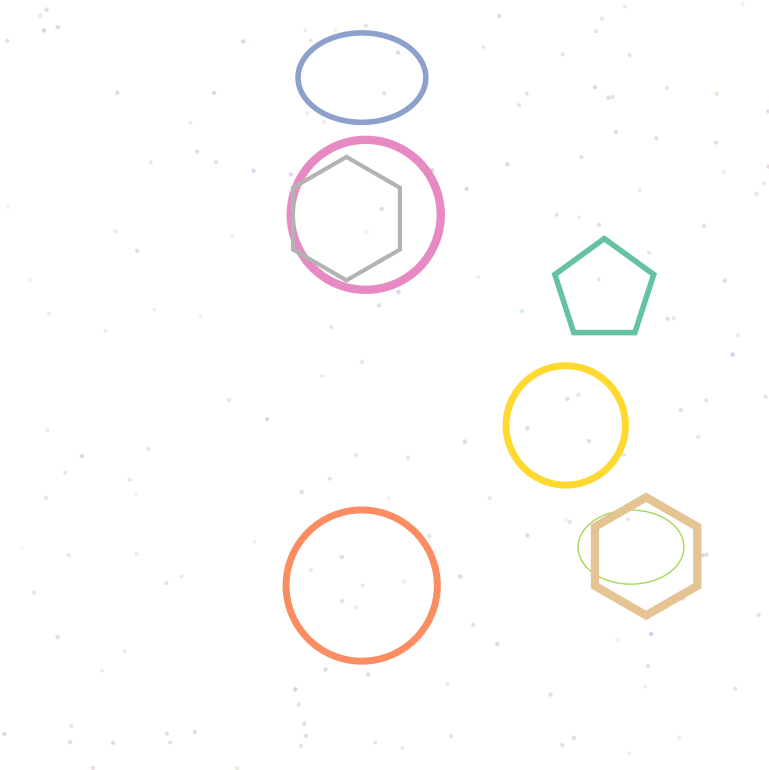[{"shape": "pentagon", "thickness": 2, "radius": 0.34, "center": [0.785, 0.623]}, {"shape": "circle", "thickness": 2.5, "radius": 0.49, "center": [0.47, 0.24]}, {"shape": "oval", "thickness": 2, "radius": 0.41, "center": [0.47, 0.899]}, {"shape": "circle", "thickness": 3, "radius": 0.49, "center": [0.475, 0.721]}, {"shape": "oval", "thickness": 0.5, "radius": 0.34, "center": [0.819, 0.289]}, {"shape": "circle", "thickness": 2.5, "radius": 0.39, "center": [0.735, 0.448]}, {"shape": "hexagon", "thickness": 3, "radius": 0.38, "center": [0.839, 0.277]}, {"shape": "hexagon", "thickness": 1.5, "radius": 0.4, "center": [0.45, 0.716]}]